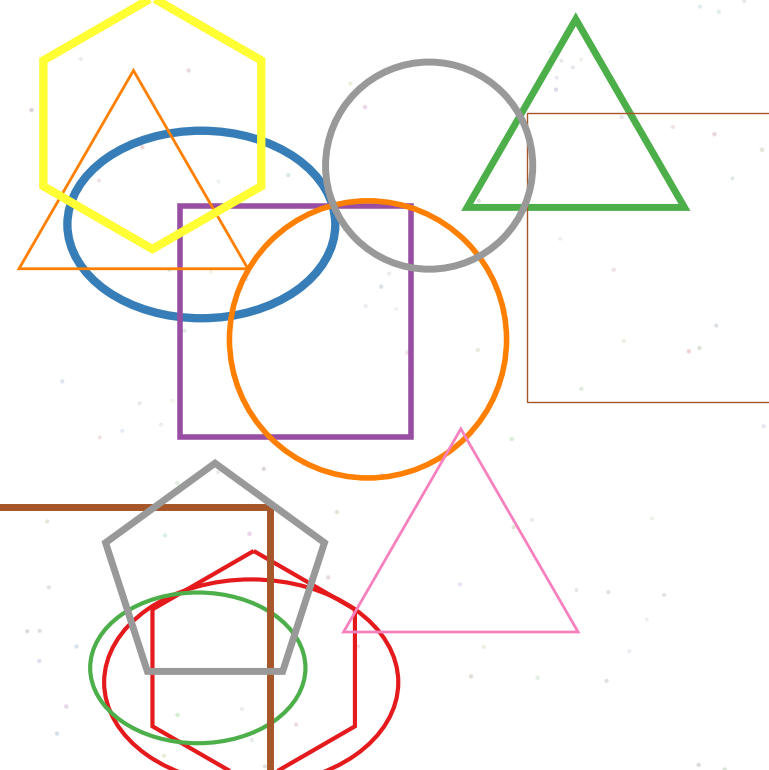[{"shape": "hexagon", "thickness": 1.5, "radius": 0.76, "center": [0.329, 0.133]}, {"shape": "oval", "thickness": 1.5, "radius": 0.95, "center": [0.326, 0.114]}, {"shape": "oval", "thickness": 3, "radius": 0.87, "center": [0.261, 0.708]}, {"shape": "triangle", "thickness": 2.5, "radius": 0.81, "center": [0.748, 0.812]}, {"shape": "oval", "thickness": 1.5, "radius": 0.7, "center": [0.257, 0.133]}, {"shape": "square", "thickness": 2, "radius": 0.75, "center": [0.384, 0.583]}, {"shape": "circle", "thickness": 2, "radius": 0.9, "center": [0.478, 0.559]}, {"shape": "triangle", "thickness": 1, "radius": 0.86, "center": [0.173, 0.737]}, {"shape": "hexagon", "thickness": 3, "radius": 0.82, "center": [0.198, 0.84]}, {"shape": "square", "thickness": 2.5, "radius": 0.94, "center": [0.163, 0.153]}, {"shape": "square", "thickness": 0.5, "radius": 0.94, "center": [0.871, 0.666]}, {"shape": "triangle", "thickness": 1, "radius": 0.88, "center": [0.598, 0.267]}, {"shape": "circle", "thickness": 2.5, "radius": 0.67, "center": [0.557, 0.785]}, {"shape": "pentagon", "thickness": 2.5, "radius": 0.75, "center": [0.279, 0.249]}]